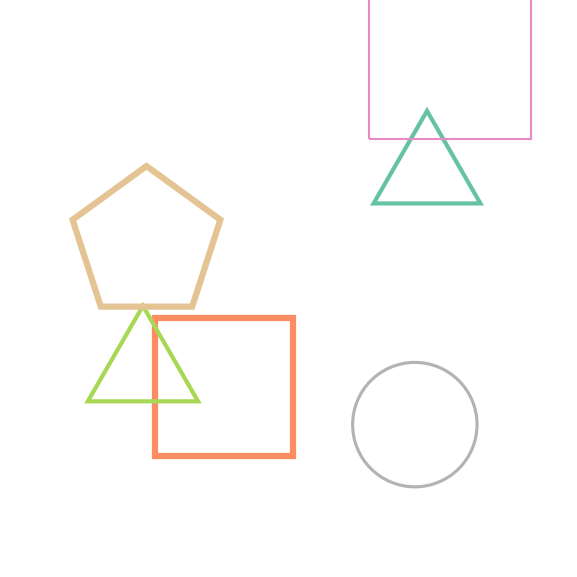[{"shape": "triangle", "thickness": 2, "radius": 0.53, "center": [0.739, 0.7]}, {"shape": "square", "thickness": 3, "radius": 0.6, "center": [0.387, 0.329]}, {"shape": "square", "thickness": 1, "radius": 0.7, "center": [0.779, 0.899]}, {"shape": "triangle", "thickness": 2, "radius": 0.55, "center": [0.248, 0.359]}, {"shape": "pentagon", "thickness": 3, "radius": 0.67, "center": [0.254, 0.577]}, {"shape": "circle", "thickness": 1.5, "radius": 0.54, "center": [0.718, 0.264]}]